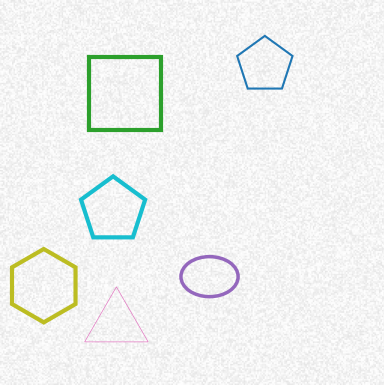[{"shape": "pentagon", "thickness": 1.5, "radius": 0.38, "center": [0.688, 0.831]}, {"shape": "square", "thickness": 3, "radius": 0.47, "center": [0.325, 0.757]}, {"shape": "oval", "thickness": 2.5, "radius": 0.37, "center": [0.544, 0.281]}, {"shape": "triangle", "thickness": 0.5, "radius": 0.48, "center": [0.302, 0.16]}, {"shape": "hexagon", "thickness": 3, "radius": 0.48, "center": [0.114, 0.258]}, {"shape": "pentagon", "thickness": 3, "radius": 0.44, "center": [0.294, 0.454]}]